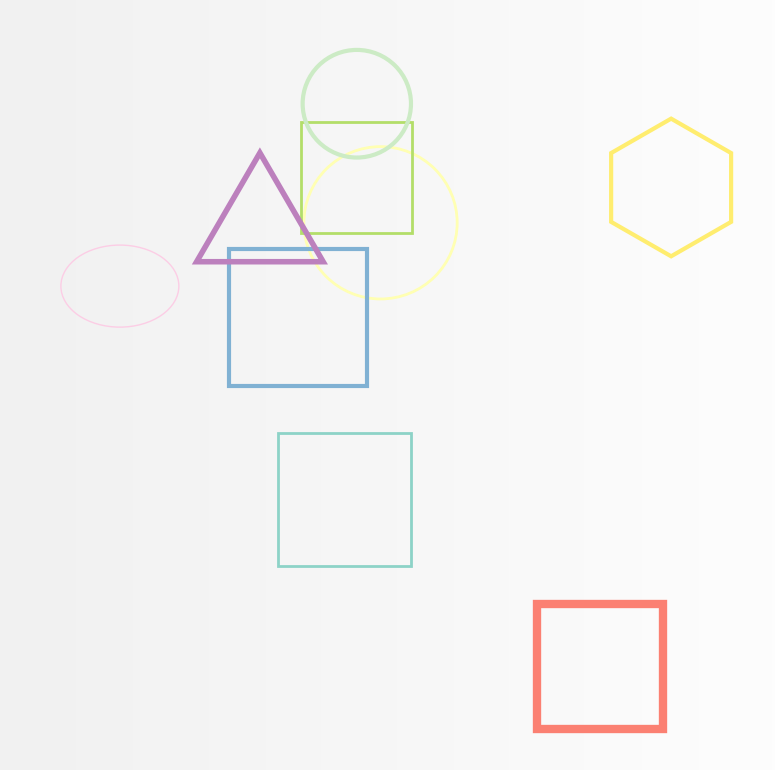[{"shape": "square", "thickness": 1, "radius": 0.43, "center": [0.444, 0.351]}, {"shape": "circle", "thickness": 1, "radius": 0.49, "center": [0.491, 0.711]}, {"shape": "square", "thickness": 3, "radius": 0.41, "center": [0.774, 0.135]}, {"shape": "square", "thickness": 1.5, "radius": 0.44, "center": [0.385, 0.587]}, {"shape": "square", "thickness": 1, "radius": 0.36, "center": [0.46, 0.77]}, {"shape": "oval", "thickness": 0.5, "radius": 0.38, "center": [0.155, 0.628]}, {"shape": "triangle", "thickness": 2, "radius": 0.47, "center": [0.335, 0.707]}, {"shape": "circle", "thickness": 1.5, "radius": 0.35, "center": [0.46, 0.865]}, {"shape": "hexagon", "thickness": 1.5, "radius": 0.45, "center": [0.866, 0.757]}]